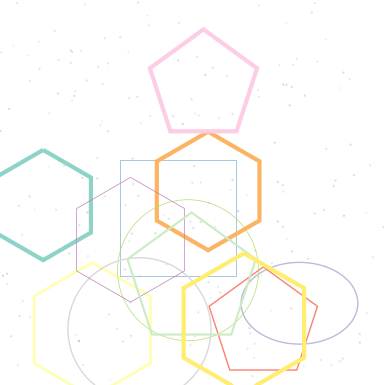[{"shape": "hexagon", "thickness": 3, "radius": 0.72, "center": [0.112, 0.467]}, {"shape": "hexagon", "thickness": 2, "radius": 0.87, "center": [0.24, 0.144]}, {"shape": "oval", "thickness": 1, "radius": 0.76, "center": [0.778, 0.212]}, {"shape": "pentagon", "thickness": 1, "radius": 0.74, "center": [0.684, 0.159]}, {"shape": "square", "thickness": 0.5, "radius": 0.76, "center": [0.462, 0.433]}, {"shape": "hexagon", "thickness": 3, "radius": 0.77, "center": [0.541, 0.504]}, {"shape": "circle", "thickness": 0.5, "radius": 0.92, "center": [0.488, 0.298]}, {"shape": "pentagon", "thickness": 3, "radius": 0.73, "center": [0.528, 0.777]}, {"shape": "circle", "thickness": 1, "radius": 0.93, "center": [0.362, 0.145]}, {"shape": "hexagon", "thickness": 0.5, "radius": 0.81, "center": [0.339, 0.377]}, {"shape": "pentagon", "thickness": 1.5, "radius": 0.88, "center": [0.498, 0.273]}, {"shape": "hexagon", "thickness": 3, "radius": 0.9, "center": [0.633, 0.161]}]